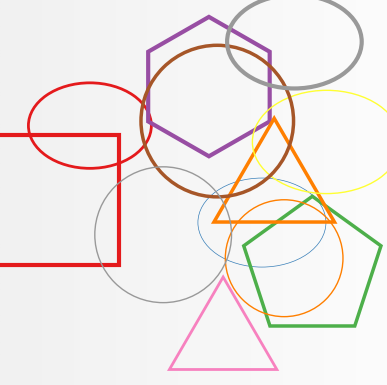[{"shape": "square", "thickness": 3, "radius": 0.84, "center": [0.14, 0.482]}, {"shape": "oval", "thickness": 2, "radius": 0.79, "center": [0.232, 0.674]}, {"shape": "oval", "thickness": 0.5, "radius": 0.83, "center": [0.676, 0.422]}, {"shape": "pentagon", "thickness": 2.5, "radius": 0.93, "center": [0.806, 0.304]}, {"shape": "hexagon", "thickness": 3, "radius": 0.91, "center": [0.539, 0.775]}, {"shape": "triangle", "thickness": 2.5, "radius": 0.9, "center": [0.708, 0.513]}, {"shape": "circle", "thickness": 1, "radius": 0.76, "center": [0.733, 0.329]}, {"shape": "oval", "thickness": 1, "radius": 0.96, "center": [0.843, 0.631]}, {"shape": "circle", "thickness": 2.5, "radius": 0.98, "center": [0.561, 0.686]}, {"shape": "triangle", "thickness": 2, "radius": 0.8, "center": [0.576, 0.12]}, {"shape": "oval", "thickness": 3, "radius": 0.87, "center": [0.76, 0.892]}, {"shape": "circle", "thickness": 1, "radius": 0.88, "center": [0.421, 0.39]}]